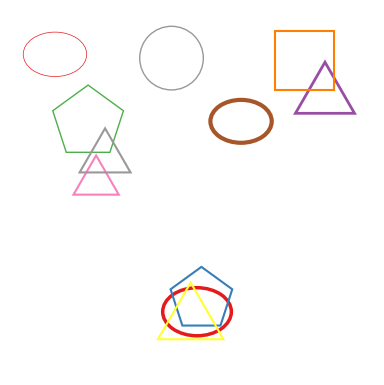[{"shape": "oval", "thickness": 0.5, "radius": 0.41, "center": [0.143, 0.859]}, {"shape": "oval", "thickness": 2.5, "radius": 0.45, "center": [0.512, 0.19]}, {"shape": "pentagon", "thickness": 1.5, "radius": 0.42, "center": [0.523, 0.223]}, {"shape": "pentagon", "thickness": 1, "radius": 0.48, "center": [0.229, 0.682]}, {"shape": "triangle", "thickness": 2, "radius": 0.44, "center": [0.844, 0.75]}, {"shape": "square", "thickness": 1.5, "radius": 0.38, "center": [0.791, 0.842]}, {"shape": "triangle", "thickness": 1.5, "radius": 0.49, "center": [0.495, 0.168]}, {"shape": "oval", "thickness": 3, "radius": 0.4, "center": [0.626, 0.685]}, {"shape": "triangle", "thickness": 1.5, "radius": 0.34, "center": [0.25, 0.528]}, {"shape": "triangle", "thickness": 1.5, "radius": 0.38, "center": [0.273, 0.59]}, {"shape": "circle", "thickness": 1, "radius": 0.41, "center": [0.446, 0.849]}]